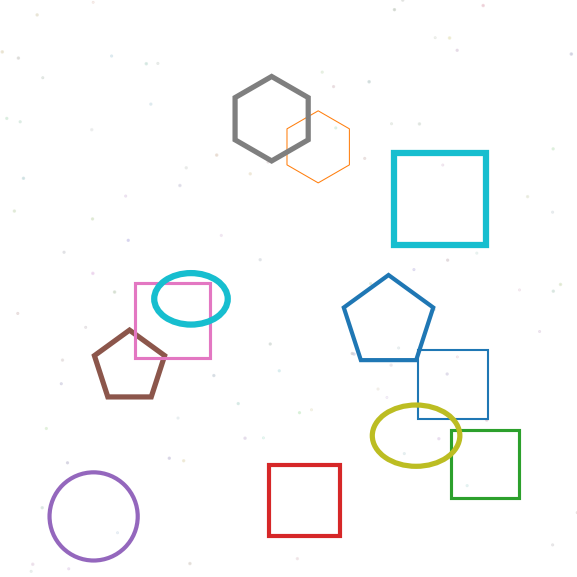[{"shape": "pentagon", "thickness": 2, "radius": 0.41, "center": [0.673, 0.441]}, {"shape": "square", "thickness": 1, "radius": 0.3, "center": [0.785, 0.333]}, {"shape": "hexagon", "thickness": 0.5, "radius": 0.31, "center": [0.551, 0.745]}, {"shape": "square", "thickness": 1.5, "radius": 0.29, "center": [0.84, 0.196]}, {"shape": "square", "thickness": 2, "radius": 0.31, "center": [0.528, 0.132]}, {"shape": "circle", "thickness": 2, "radius": 0.38, "center": [0.162, 0.105]}, {"shape": "pentagon", "thickness": 2.5, "radius": 0.32, "center": [0.224, 0.364]}, {"shape": "square", "thickness": 1.5, "radius": 0.32, "center": [0.299, 0.443]}, {"shape": "hexagon", "thickness": 2.5, "radius": 0.37, "center": [0.47, 0.794]}, {"shape": "oval", "thickness": 2.5, "radius": 0.38, "center": [0.72, 0.245]}, {"shape": "square", "thickness": 3, "radius": 0.4, "center": [0.761, 0.655]}, {"shape": "oval", "thickness": 3, "radius": 0.32, "center": [0.331, 0.482]}]